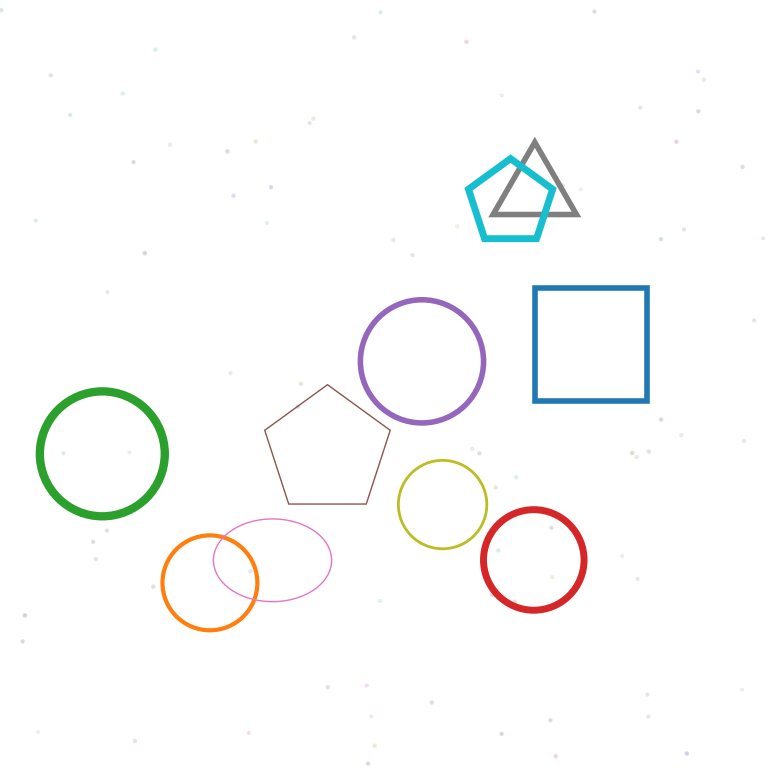[{"shape": "square", "thickness": 2, "radius": 0.37, "center": [0.767, 0.553]}, {"shape": "circle", "thickness": 1.5, "radius": 0.31, "center": [0.273, 0.243]}, {"shape": "circle", "thickness": 3, "radius": 0.41, "center": [0.133, 0.411]}, {"shape": "circle", "thickness": 2.5, "radius": 0.33, "center": [0.693, 0.273]}, {"shape": "circle", "thickness": 2, "radius": 0.4, "center": [0.548, 0.531]}, {"shape": "pentagon", "thickness": 0.5, "radius": 0.43, "center": [0.425, 0.415]}, {"shape": "oval", "thickness": 0.5, "radius": 0.38, "center": [0.354, 0.272]}, {"shape": "triangle", "thickness": 2, "radius": 0.31, "center": [0.695, 0.753]}, {"shape": "circle", "thickness": 1, "radius": 0.29, "center": [0.575, 0.345]}, {"shape": "pentagon", "thickness": 2.5, "radius": 0.29, "center": [0.663, 0.737]}]